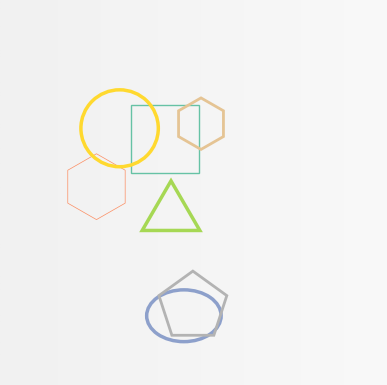[{"shape": "square", "thickness": 1, "radius": 0.44, "center": [0.427, 0.64]}, {"shape": "hexagon", "thickness": 0.5, "radius": 0.43, "center": [0.249, 0.515]}, {"shape": "oval", "thickness": 2.5, "radius": 0.48, "center": [0.475, 0.18]}, {"shape": "triangle", "thickness": 2.5, "radius": 0.43, "center": [0.441, 0.444]}, {"shape": "circle", "thickness": 2.5, "radius": 0.5, "center": [0.309, 0.667]}, {"shape": "hexagon", "thickness": 2, "radius": 0.33, "center": [0.519, 0.679]}, {"shape": "pentagon", "thickness": 2, "radius": 0.46, "center": [0.498, 0.204]}]